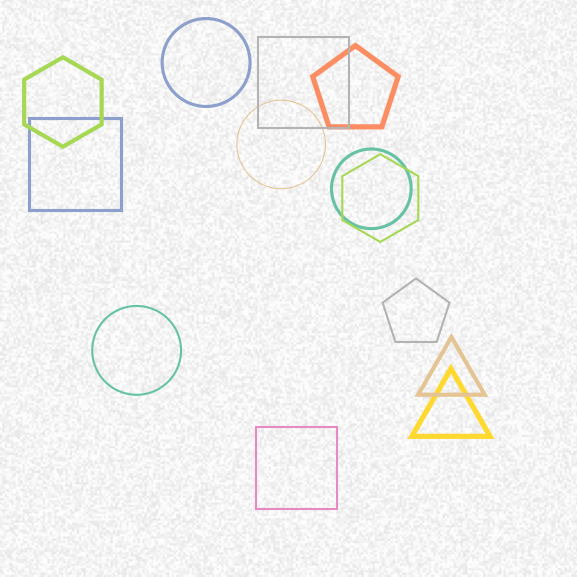[{"shape": "circle", "thickness": 1, "radius": 0.38, "center": [0.237, 0.392]}, {"shape": "circle", "thickness": 1.5, "radius": 0.34, "center": [0.643, 0.672]}, {"shape": "pentagon", "thickness": 2.5, "radius": 0.39, "center": [0.615, 0.842]}, {"shape": "square", "thickness": 1.5, "radius": 0.4, "center": [0.13, 0.715]}, {"shape": "circle", "thickness": 1.5, "radius": 0.38, "center": [0.357, 0.891]}, {"shape": "square", "thickness": 1, "radius": 0.35, "center": [0.514, 0.189]}, {"shape": "hexagon", "thickness": 2, "radius": 0.39, "center": [0.109, 0.822]}, {"shape": "hexagon", "thickness": 1, "radius": 0.38, "center": [0.659, 0.656]}, {"shape": "triangle", "thickness": 2.5, "radius": 0.39, "center": [0.781, 0.283]}, {"shape": "triangle", "thickness": 2, "radius": 0.33, "center": [0.782, 0.349]}, {"shape": "circle", "thickness": 0.5, "radius": 0.38, "center": [0.487, 0.749]}, {"shape": "square", "thickness": 1, "radius": 0.39, "center": [0.525, 0.856]}, {"shape": "pentagon", "thickness": 1, "radius": 0.3, "center": [0.72, 0.456]}]